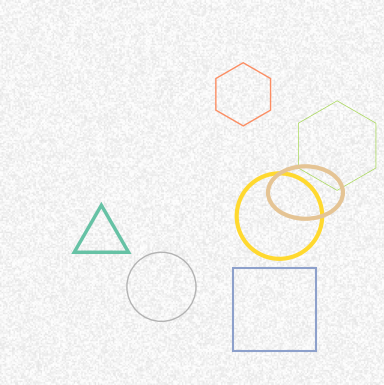[{"shape": "triangle", "thickness": 2.5, "radius": 0.41, "center": [0.263, 0.385]}, {"shape": "hexagon", "thickness": 1, "radius": 0.41, "center": [0.632, 0.755]}, {"shape": "square", "thickness": 1.5, "radius": 0.54, "center": [0.713, 0.197]}, {"shape": "hexagon", "thickness": 0.5, "radius": 0.58, "center": [0.876, 0.622]}, {"shape": "circle", "thickness": 3, "radius": 0.56, "center": [0.726, 0.439]}, {"shape": "oval", "thickness": 3, "radius": 0.49, "center": [0.793, 0.5]}, {"shape": "circle", "thickness": 1, "radius": 0.45, "center": [0.419, 0.255]}]